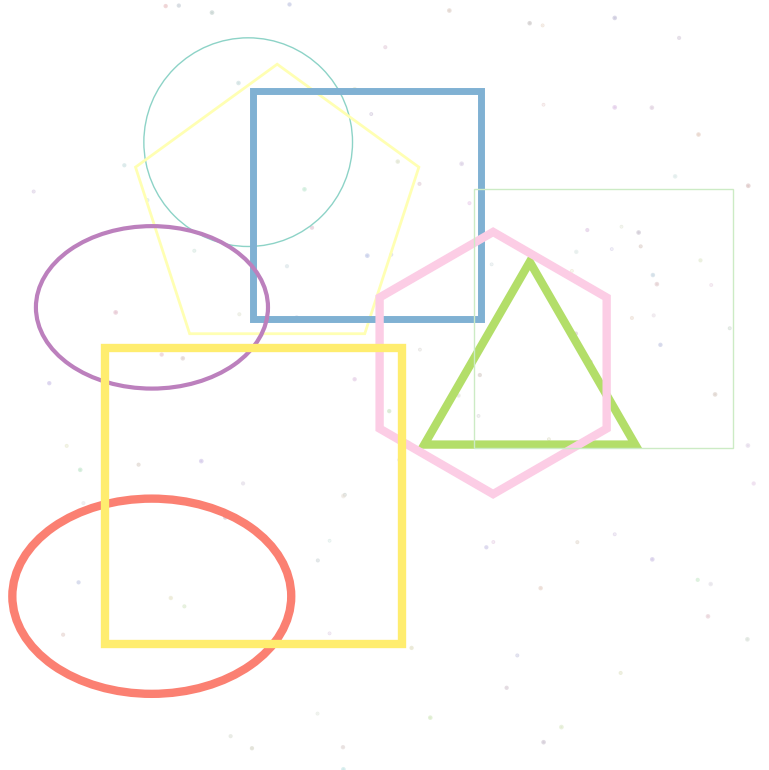[{"shape": "circle", "thickness": 0.5, "radius": 0.68, "center": [0.322, 0.815]}, {"shape": "pentagon", "thickness": 1, "radius": 0.97, "center": [0.36, 0.723]}, {"shape": "oval", "thickness": 3, "radius": 0.91, "center": [0.197, 0.226]}, {"shape": "square", "thickness": 2.5, "radius": 0.74, "center": [0.477, 0.733]}, {"shape": "triangle", "thickness": 3, "radius": 0.79, "center": [0.688, 0.502]}, {"shape": "hexagon", "thickness": 3, "radius": 0.85, "center": [0.64, 0.529]}, {"shape": "oval", "thickness": 1.5, "radius": 0.75, "center": [0.197, 0.601]}, {"shape": "square", "thickness": 0.5, "radius": 0.84, "center": [0.784, 0.587]}, {"shape": "square", "thickness": 3, "radius": 0.96, "center": [0.329, 0.356]}]